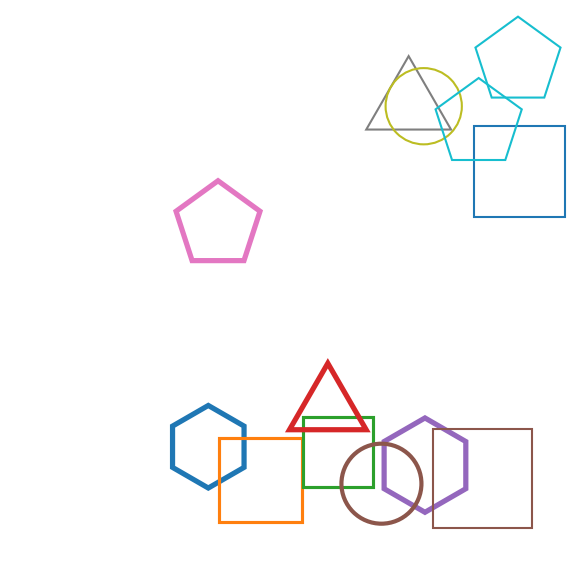[{"shape": "square", "thickness": 1, "radius": 0.39, "center": [0.899, 0.702]}, {"shape": "hexagon", "thickness": 2.5, "radius": 0.36, "center": [0.361, 0.226]}, {"shape": "square", "thickness": 1.5, "radius": 0.36, "center": [0.451, 0.168]}, {"shape": "square", "thickness": 1.5, "radius": 0.3, "center": [0.585, 0.217]}, {"shape": "triangle", "thickness": 2.5, "radius": 0.38, "center": [0.568, 0.293]}, {"shape": "hexagon", "thickness": 2.5, "radius": 0.41, "center": [0.736, 0.194]}, {"shape": "circle", "thickness": 2, "radius": 0.35, "center": [0.66, 0.162]}, {"shape": "square", "thickness": 1, "radius": 0.43, "center": [0.835, 0.171]}, {"shape": "pentagon", "thickness": 2.5, "radius": 0.38, "center": [0.378, 0.61]}, {"shape": "triangle", "thickness": 1, "radius": 0.42, "center": [0.708, 0.817]}, {"shape": "circle", "thickness": 1, "radius": 0.33, "center": [0.734, 0.815]}, {"shape": "pentagon", "thickness": 1, "radius": 0.39, "center": [0.829, 0.786]}, {"shape": "pentagon", "thickness": 1, "radius": 0.39, "center": [0.897, 0.893]}]